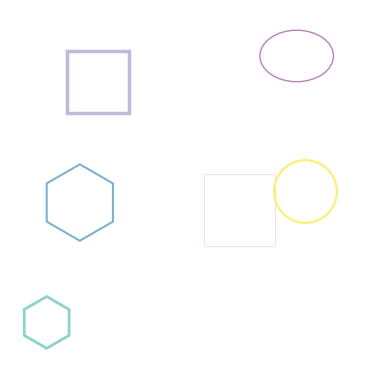[{"shape": "hexagon", "thickness": 2, "radius": 0.34, "center": [0.121, 0.163]}, {"shape": "square", "thickness": 2.5, "radius": 0.41, "center": [0.254, 0.787]}, {"shape": "hexagon", "thickness": 1.5, "radius": 0.5, "center": [0.207, 0.474]}, {"shape": "square", "thickness": 0.5, "radius": 0.47, "center": [0.622, 0.454]}, {"shape": "oval", "thickness": 1, "radius": 0.48, "center": [0.771, 0.855]}, {"shape": "circle", "thickness": 1.5, "radius": 0.41, "center": [0.793, 0.503]}]